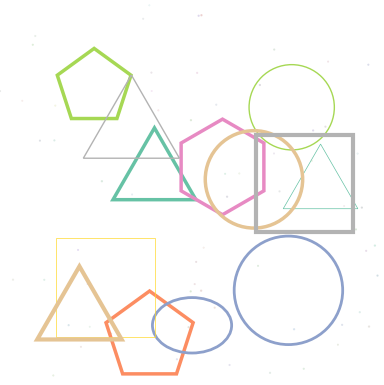[{"shape": "triangle", "thickness": 2.5, "radius": 0.62, "center": [0.401, 0.543]}, {"shape": "triangle", "thickness": 0.5, "radius": 0.56, "center": [0.833, 0.514]}, {"shape": "pentagon", "thickness": 2.5, "radius": 0.59, "center": [0.389, 0.125]}, {"shape": "circle", "thickness": 2, "radius": 0.7, "center": [0.749, 0.246]}, {"shape": "oval", "thickness": 2, "radius": 0.51, "center": [0.499, 0.155]}, {"shape": "hexagon", "thickness": 2.5, "radius": 0.62, "center": [0.578, 0.566]}, {"shape": "circle", "thickness": 1, "radius": 0.55, "center": [0.758, 0.721]}, {"shape": "pentagon", "thickness": 2.5, "radius": 0.5, "center": [0.245, 0.774]}, {"shape": "square", "thickness": 0.5, "radius": 0.64, "center": [0.274, 0.253]}, {"shape": "circle", "thickness": 2.5, "radius": 0.63, "center": [0.66, 0.534]}, {"shape": "triangle", "thickness": 3, "radius": 0.63, "center": [0.206, 0.182]}, {"shape": "square", "thickness": 3, "radius": 0.63, "center": [0.79, 0.523]}, {"shape": "triangle", "thickness": 1, "radius": 0.72, "center": [0.341, 0.661]}]